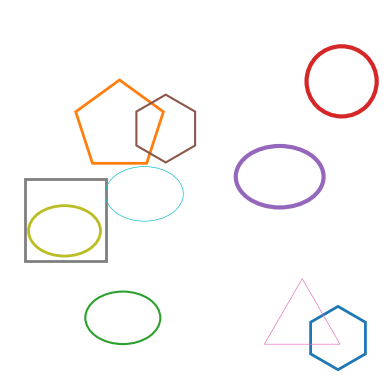[{"shape": "hexagon", "thickness": 2, "radius": 0.41, "center": [0.878, 0.122]}, {"shape": "pentagon", "thickness": 2, "radius": 0.6, "center": [0.311, 0.673]}, {"shape": "oval", "thickness": 1.5, "radius": 0.49, "center": [0.319, 0.174]}, {"shape": "circle", "thickness": 3, "radius": 0.46, "center": [0.887, 0.789]}, {"shape": "oval", "thickness": 3, "radius": 0.57, "center": [0.726, 0.541]}, {"shape": "hexagon", "thickness": 1.5, "radius": 0.44, "center": [0.431, 0.666]}, {"shape": "triangle", "thickness": 0.5, "radius": 0.57, "center": [0.785, 0.163]}, {"shape": "square", "thickness": 2, "radius": 0.53, "center": [0.17, 0.429]}, {"shape": "oval", "thickness": 2, "radius": 0.47, "center": [0.168, 0.4]}, {"shape": "oval", "thickness": 0.5, "radius": 0.51, "center": [0.375, 0.496]}]